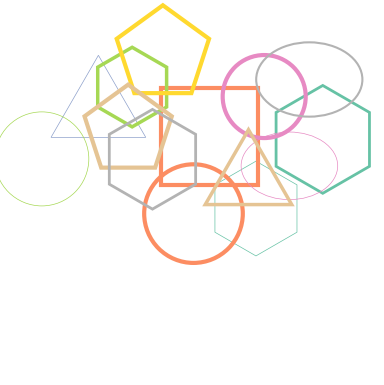[{"shape": "hexagon", "thickness": 0.5, "radius": 0.62, "center": [0.665, 0.458]}, {"shape": "hexagon", "thickness": 2, "radius": 0.7, "center": [0.838, 0.638]}, {"shape": "circle", "thickness": 3, "radius": 0.64, "center": [0.503, 0.445]}, {"shape": "square", "thickness": 3, "radius": 0.63, "center": [0.544, 0.646]}, {"shape": "triangle", "thickness": 0.5, "radius": 0.71, "center": [0.256, 0.714]}, {"shape": "circle", "thickness": 3, "radius": 0.54, "center": [0.686, 0.749]}, {"shape": "oval", "thickness": 0.5, "radius": 0.63, "center": [0.752, 0.569]}, {"shape": "circle", "thickness": 0.5, "radius": 0.61, "center": [0.109, 0.587]}, {"shape": "hexagon", "thickness": 2.5, "radius": 0.52, "center": [0.343, 0.774]}, {"shape": "pentagon", "thickness": 3, "radius": 0.63, "center": [0.423, 0.86]}, {"shape": "pentagon", "thickness": 3, "radius": 0.6, "center": [0.333, 0.661]}, {"shape": "triangle", "thickness": 2.5, "radius": 0.65, "center": [0.645, 0.533]}, {"shape": "oval", "thickness": 1.5, "radius": 0.69, "center": [0.803, 0.794]}, {"shape": "hexagon", "thickness": 2, "radius": 0.65, "center": [0.396, 0.586]}]